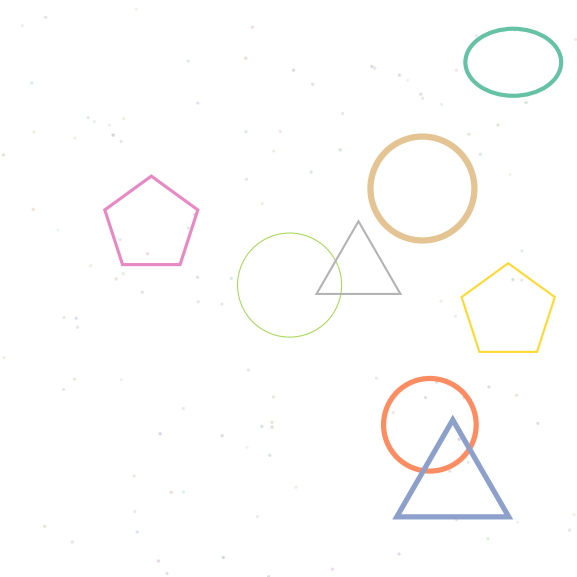[{"shape": "oval", "thickness": 2, "radius": 0.41, "center": [0.889, 0.891]}, {"shape": "circle", "thickness": 2.5, "radius": 0.4, "center": [0.744, 0.264]}, {"shape": "triangle", "thickness": 2.5, "radius": 0.56, "center": [0.784, 0.16]}, {"shape": "pentagon", "thickness": 1.5, "radius": 0.42, "center": [0.262, 0.609]}, {"shape": "circle", "thickness": 0.5, "radius": 0.45, "center": [0.501, 0.505]}, {"shape": "pentagon", "thickness": 1, "radius": 0.42, "center": [0.88, 0.458]}, {"shape": "circle", "thickness": 3, "radius": 0.45, "center": [0.731, 0.673]}, {"shape": "triangle", "thickness": 1, "radius": 0.42, "center": [0.621, 0.532]}]